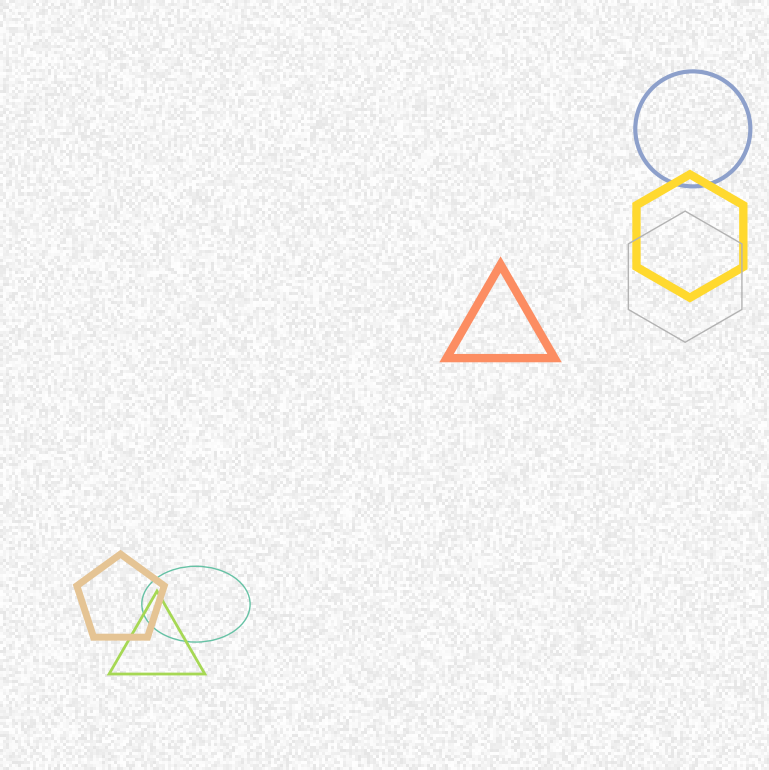[{"shape": "oval", "thickness": 0.5, "radius": 0.35, "center": [0.254, 0.215]}, {"shape": "triangle", "thickness": 3, "radius": 0.4, "center": [0.65, 0.575]}, {"shape": "circle", "thickness": 1.5, "radius": 0.37, "center": [0.9, 0.833]}, {"shape": "triangle", "thickness": 1, "radius": 0.36, "center": [0.204, 0.161]}, {"shape": "hexagon", "thickness": 3, "radius": 0.4, "center": [0.896, 0.693]}, {"shape": "pentagon", "thickness": 2.5, "radius": 0.3, "center": [0.157, 0.221]}, {"shape": "hexagon", "thickness": 0.5, "radius": 0.43, "center": [0.89, 0.641]}]